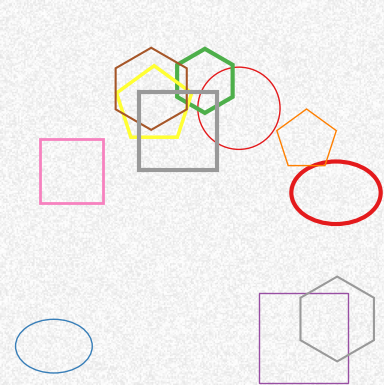[{"shape": "circle", "thickness": 1, "radius": 0.53, "center": [0.621, 0.719]}, {"shape": "oval", "thickness": 3, "radius": 0.58, "center": [0.873, 0.499]}, {"shape": "oval", "thickness": 1, "radius": 0.5, "center": [0.14, 0.101]}, {"shape": "hexagon", "thickness": 3, "radius": 0.42, "center": [0.532, 0.79]}, {"shape": "square", "thickness": 1, "radius": 0.58, "center": [0.788, 0.121]}, {"shape": "pentagon", "thickness": 1, "radius": 0.41, "center": [0.796, 0.636]}, {"shape": "pentagon", "thickness": 2.5, "radius": 0.51, "center": [0.4, 0.727]}, {"shape": "hexagon", "thickness": 1.5, "radius": 0.53, "center": [0.393, 0.769]}, {"shape": "square", "thickness": 2, "radius": 0.41, "center": [0.186, 0.556]}, {"shape": "square", "thickness": 3, "radius": 0.5, "center": [0.462, 0.66]}, {"shape": "hexagon", "thickness": 1.5, "radius": 0.55, "center": [0.876, 0.171]}]